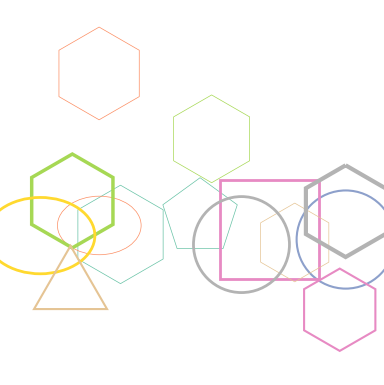[{"shape": "hexagon", "thickness": 0.5, "radius": 0.64, "center": [0.313, 0.391]}, {"shape": "pentagon", "thickness": 0.5, "radius": 0.51, "center": [0.52, 0.437]}, {"shape": "oval", "thickness": 0.5, "radius": 0.54, "center": [0.258, 0.414]}, {"shape": "hexagon", "thickness": 0.5, "radius": 0.6, "center": [0.257, 0.809]}, {"shape": "circle", "thickness": 1.5, "radius": 0.64, "center": [0.898, 0.378]}, {"shape": "square", "thickness": 2, "radius": 0.65, "center": [0.7, 0.404]}, {"shape": "hexagon", "thickness": 1.5, "radius": 0.53, "center": [0.882, 0.195]}, {"shape": "hexagon", "thickness": 2.5, "radius": 0.61, "center": [0.188, 0.478]}, {"shape": "hexagon", "thickness": 0.5, "radius": 0.57, "center": [0.55, 0.639]}, {"shape": "oval", "thickness": 2, "radius": 0.71, "center": [0.105, 0.388]}, {"shape": "triangle", "thickness": 1.5, "radius": 0.55, "center": [0.183, 0.252]}, {"shape": "hexagon", "thickness": 0.5, "radius": 0.51, "center": [0.766, 0.37]}, {"shape": "hexagon", "thickness": 3, "radius": 0.6, "center": [0.898, 0.452]}, {"shape": "circle", "thickness": 2, "radius": 0.62, "center": [0.627, 0.365]}]